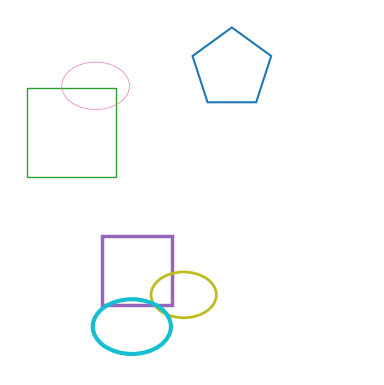[{"shape": "pentagon", "thickness": 1.5, "radius": 0.54, "center": [0.602, 0.821]}, {"shape": "square", "thickness": 1, "radius": 0.58, "center": [0.185, 0.655]}, {"shape": "square", "thickness": 2.5, "radius": 0.45, "center": [0.356, 0.297]}, {"shape": "oval", "thickness": 0.5, "radius": 0.44, "center": [0.248, 0.777]}, {"shape": "oval", "thickness": 2, "radius": 0.42, "center": [0.477, 0.234]}, {"shape": "oval", "thickness": 3, "radius": 0.51, "center": [0.342, 0.152]}]